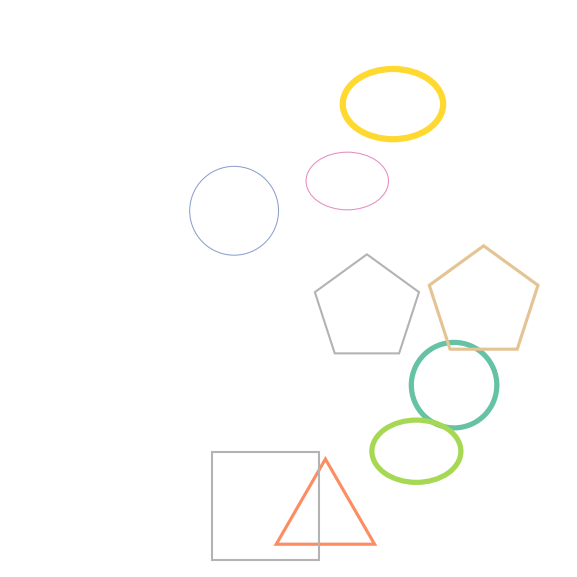[{"shape": "circle", "thickness": 2.5, "radius": 0.37, "center": [0.786, 0.332]}, {"shape": "triangle", "thickness": 1.5, "radius": 0.49, "center": [0.563, 0.106]}, {"shape": "circle", "thickness": 0.5, "radius": 0.38, "center": [0.405, 0.634]}, {"shape": "oval", "thickness": 0.5, "radius": 0.36, "center": [0.601, 0.686]}, {"shape": "oval", "thickness": 2.5, "radius": 0.39, "center": [0.721, 0.218]}, {"shape": "oval", "thickness": 3, "radius": 0.43, "center": [0.68, 0.819]}, {"shape": "pentagon", "thickness": 1.5, "radius": 0.49, "center": [0.837, 0.475]}, {"shape": "square", "thickness": 1, "radius": 0.46, "center": [0.46, 0.123]}, {"shape": "pentagon", "thickness": 1, "radius": 0.47, "center": [0.635, 0.464]}]